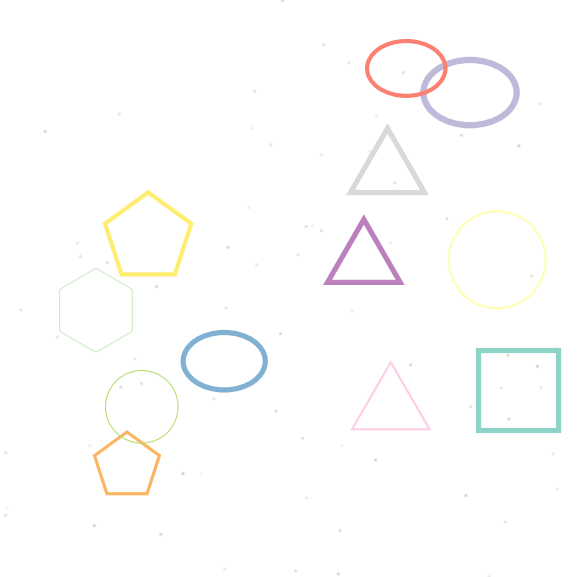[{"shape": "square", "thickness": 2.5, "radius": 0.35, "center": [0.897, 0.323]}, {"shape": "circle", "thickness": 1, "radius": 0.42, "center": [0.861, 0.549]}, {"shape": "oval", "thickness": 3, "radius": 0.4, "center": [0.814, 0.839]}, {"shape": "oval", "thickness": 2, "radius": 0.34, "center": [0.703, 0.881]}, {"shape": "oval", "thickness": 2.5, "radius": 0.36, "center": [0.388, 0.374]}, {"shape": "pentagon", "thickness": 1.5, "radius": 0.3, "center": [0.22, 0.192]}, {"shape": "circle", "thickness": 0.5, "radius": 0.31, "center": [0.246, 0.295]}, {"shape": "triangle", "thickness": 1, "radius": 0.39, "center": [0.677, 0.295]}, {"shape": "triangle", "thickness": 2.5, "radius": 0.37, "center": [0.671, 0.703]}, {"shape": "triangle", "thickness": 2.5, "radius": 0.36, "center": [0.63, 0.546]}, {"shape": "hexagon", "thickness": 0.5, "radius": 0.36, "center": [0.166, 0.462]}, {"shape": "pentagon", "thickness": 2, "radius": 0.39, "center": [0.257, 0.588]}]